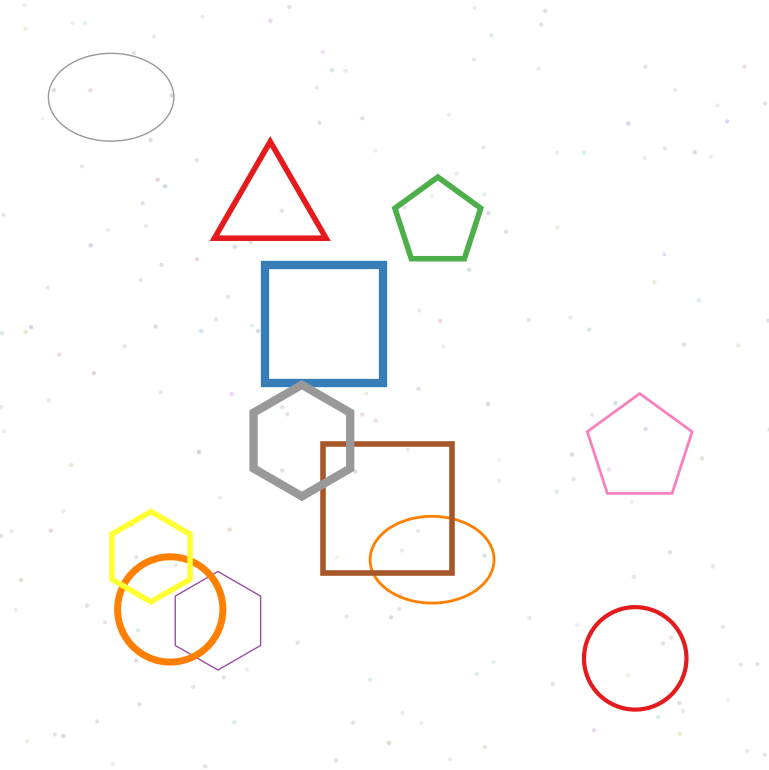[{"shape": "circle", "thickness": 1.5, "radius": 0.33, "center": [0.825, 0.145]}, {"shape": "triangle", "thickness": 2, "radius": 0.42, "center": [0.351, 0.732]}, {"shape": "square", "thickness": 3, "radius": 0.38, "center": [0.421, 0.579]}, {"shape": "pentagon", "thickness": 2, "radius": 0.29, "center": [0.569, 0.711]}, {"shape": "hexagon", "thickness": 0.5, "radius": 0.32, "center": [0.283, 0.194]}, {"shape": "circle", "thickness": 2.5, "radius": 0.34, "center": [0.221, 0.209]}, {"shape": "oval", "thickness": 1, "radius": 0.4, "center": [0.561, 0.273]}, {"shape": "hexagon", "thickness": 2, "radius": 0.29, "center": [0.196, 0.277]}, {"shape": "square", "thickness": 2, "radius": 0.42, "center": [0.504, 0.34]}, {"shape": "pentagon", "thickness": 1, "radius": 0.36, "center": [0.831, 0.417]}, {"shape": "oval", "thickness": 0.5, "radius": 0.41, "center": [0.144, 0.874]}, {"shape": "hexagon", "thickness": 3, "radius": 0.36, "center": [0.392, 0.428]}]